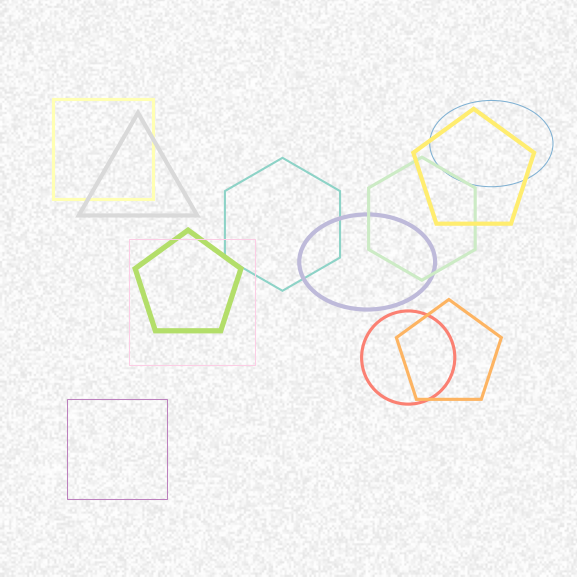[{"shape": "hexagon", "thickness": 1, "radius": 0.58, "center": [0.489, 0.611]}, {"shape": "square", "thickness": 1.5, "radius": 0.43, "center": [0.178, 0.741]}, {"shape": "oval", "thickness": 2, "radius": 0.59, "center": [0.636, 0.545]}, {"shape": "circle", "thickness": 1.5, "radius": 0.4, "center": [0.707, 0.38]}, {"shape": "oval", "thickness": 0.5, "radius": 0.53, "center": [0.851, 0.751]}, {"shape": "pentagon", "thickness": 1.5, "radius": 0.48, "center": [0.777, 0.385]}, {"shape": "pentagon", "thickness": 2.5, "radius": 0.48, "center": [0.326, 0.504]}, {"shape": "square", "thickness": 0.5, "radius": 0.55, "center": [0.332, 0.477]}, {"shape": "triangle", "thickness": 2, "radius": 0.59, "center": [0.239, 0.685]}, {"shape": "square", "thickness": 0.5, "radius": 0.43, "center": [0.202, 0.221]}, {"shape": "hexagon", "thickness": 1.5, "radius": 0.53, "center": [0.731, 0.62]}, {"shape": "pentagon", "thickness": 2, "radius": 0.55, "center": [0.82, 0.701]}]